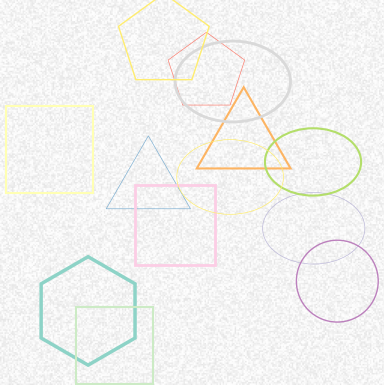[{"shape": "hexagon", "thickness": 2.5, "radius": 0.7, "center": [0.229, 0.192]}, {"shape": "square", "thickness": 1.5, "radius": 0.57, "center": [0.128, 0.613]}, {"shape": "oval", "thickness": 0.5, "radius": 0.66, "center": [0.815, 0.407]}, {"shape": "pentagon", "thickness": 0.5, "radius": 0.52, "center": [0.536, 0.812]}, {"shape": "triangle", "thickness": 0.5, "radius": 0.63, "center": [0.385, 0.521]}, {"shape": "triangle", "thickness": 1.5, "radius": 0.7, "center": [0.633, 0.633]}, {"shape": "oval", "thickness": 1.5, "radius": 0.62, "center": [0.813, 0.579]}, {"shape": "square", "thickness": 2, "radius": 0.52, "center": [0.455, 0.416]}, {"shape": "oval", "thickness": 2, "radius": 0.75, "center": [0.605, 0.788]}, {"shape": "circle", "thickness": 1, "radius": 0.53, "center": [0.876, 0.27]}, {"shape": "square", "thickness": 1.5, "radius": 0.5, "center": [0.298, 0.103]}, {"shape": "pentagon", "thickness": 1, "radius": 0.62, "center": [0.426, 0.893]}, {"shape": "oval", "thickness": 0.5, "radius": 0.69, "center": [0.598, 0.54]}]